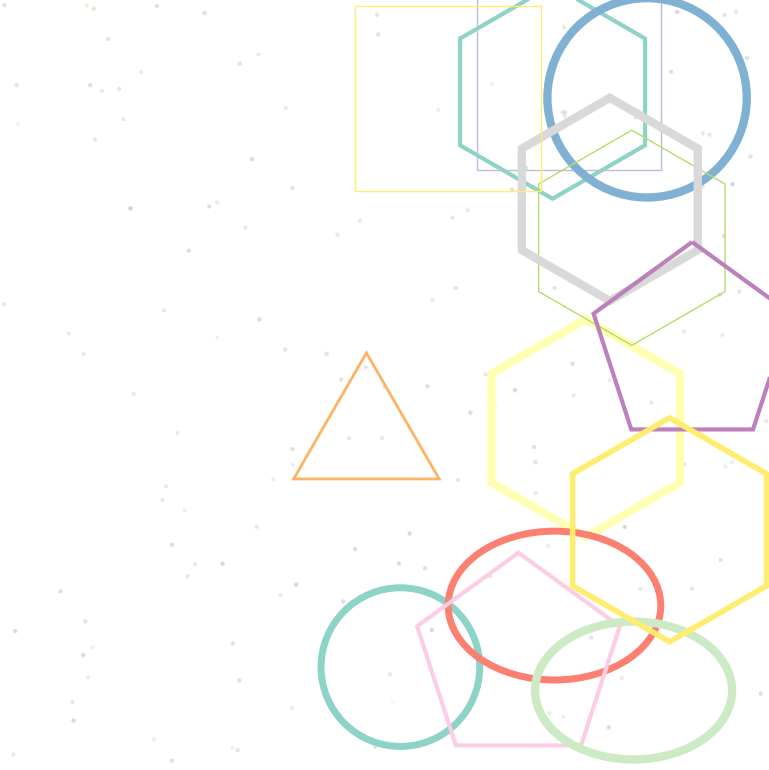[{"shape": "circle", "thickness": 2.5, "radius": 0.52, "center": [0.52, 0.134]}, {"shape": "hexagon", "thickness": 1.5, "radius": 0.69, "center": [0.718, 0.881]}, {"shape": "hexagon", "thickness": 3, "radius": 0.71, "center": [0.761, 0.444]}, {"shape": "square", "thickness": 0.5, "radius": 0.6, "center": [0.739, 0.898]}, {"shape": "oval", "thickness": 2.5, "radius": 0.69, "center": [0.72, 0.214]}, {"shape": "circle", "thickness": 3, "radius": 0.65, "center": [0.84, 0.873]}, {"shape": "triangle", "thickness": 1, "radius": 0.55, "center": [0.476, 0.433]}, {"shape": "hexagon", "thickness": 0.5, "radius": 0.7, "center": [0.821, 0.691]}, {"shape": "pentagon", "thickness": 1.5, "radius": 0.69, "center": [0.673, 0.144]}, {"shape": "hexagon", "thickness": 3, "radius": 0.66, "center": [0.792, 0.741]}, {"shape": "pentagon", "thickness": 1.5, "radius": 0.67, "center": [0.899, 0.551]}, {"shape": "oval", "thickness": 3, "radius": 0.64, "center": [0.823, 0.103]}, {"shape": "square", "thickness": 0.5, "radius": 0.6, "center": [0.582, 0.872]}, {"shape": "hexagon", "thickness": 2, "radius": 0.73, "center": [0.87, 0.312]}]